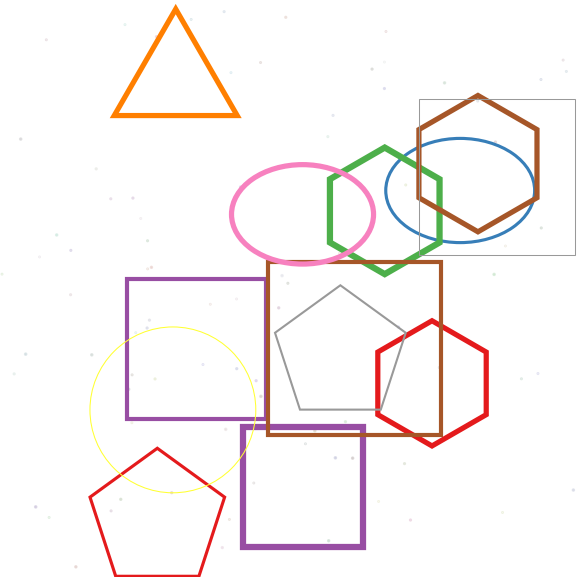[{"shape": "hexagon", "thickness": 2.5, "radius": 0.54, "center": [0.748, 0.335]}, {"shape": "pentagon", "thickness": 1.5, "radius": 0.61, "center": [0.272, 0.1]}, {"shape": "oval", "thickness": 1.5, "radius": 0.64, "center": [0.797, 0.669]}, {"shape": "hexagon", "thickness": 3, "radius": 0.55, "center": [0.666, 0.634]}, {"shape": "square", "thickness": 2, "radius": 0.6, "center": [0.34, 0.395]}, {"shape": "square", "thickness": 3, "radius": 0.52, "center": [0.524, 0.156]}, {"shape": "triangle", "thickness": 2.5, "radius": 0.61, "center": [0.304, 0.861]}, {"shape": "circle", "thickness": 0.5, "radius": 0.72, "center": [0.299, 0.289]}, {"shape": "hexagon", "thickness": 2.5, "radius": 0.59, "center": [0.828, 0.716]}, {"shape": "square", "thickness": 2, "radius": 0.75, "center": [0.613, 0.395]}, {"shape": "oval", "thickness": 2.5, "radius": 0.61, "center": [0.524, 0.628]}, {"shape": "square", "thickness": 0.5, "radius": 0.67, "center": [0.86, 0.693]}, {"shape": "pentagon", "thickness": 1, "radius": 0.6, "center": [0.589, 0.386]}]